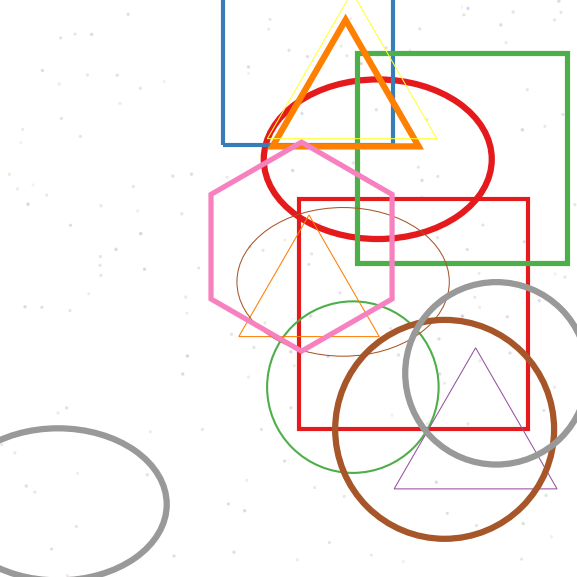[{"shape": "square", "thickness": 2, "radius": 0.99, "center": [0.716, 0.455]}, {"shape": "oval", "thickness": 3, "radius": 0.99, "center": [0.654, 0.723]}, {"shape": "square", "thickness": 2, "radius": 0.74, "center": [0.533, 0.896]}, {"shape": "circle", "thickness": 1, "radius": 0.74, "center": [0.611, 0.329]}, {"shape": "square", "thickness": 2.5, "radius": 0.91, "center": [0.8, 0.726]}, {"shape": "triangle", "thickness": 0.5, "radius": 0.81, "center": [0.824, 0.234]}, {"shape": "triangle", "thickness": 0.5, "radius": 0.7, "center": [0.535, 0.486]}, {"shape": "triangle", "thickness": 3, "radius": 0.73, "center": [0.598, 0.819]}, {"shape": "triangle", "thickness": 0.5, "radius": 0.85, "center": [0.61, 0.844]}, {"shape": "circle", "thickness": 3, "radius": 0.95, "center": [0.77, 0.256]}, {"shape": "oval", "thickness": 0.5, "radius": 0.92, "center": [0.594, 0.511]}, {"shape": "hexagon", "thickness": 2.5, "radius": 0.9, "center": [0.522, 0.572]}, {"shape": "circle", "thickness": 3, "radius": 0.79, "center": [0.86, 0.353]}, {"shape": "oval", "thickness": 3, "radius": 0.94, "center": [0.101, 0.126]}]